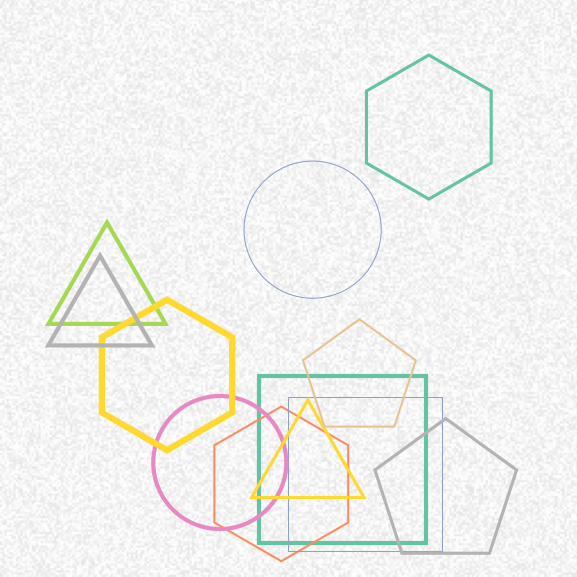[{"shape": "square", "thickness": 2, "radius": 0.72, "center": [0.594, 0.204]}, {"shape": "hexagon", "thickness": 1.5, "radius": 0.62, "center": [0.743, 0.779]}, {"shape": "hexagon", "thickness": 1, "radius": 0.67, "center": [0.487, 0.161]}, {"shape": "square", "thickness": 0.5, "radius": 0.67, "center": [0.633, 0.178]}, {"shape": "circle", "thickness": 0.5, "radius": 0.59, "center": [0.541, 0.601]}, {"shape": "circle", "thickness": 2, "radius": 0.58, "center": [0.381, 0.198]}, {"shape": "triangle", "thickness": 2, "radius": 0.59, "center": [0.185, 0.497]}, {"shape": "triangle", "thickness": 1.5, "radius": 0.56, "center": [0.533, 0.194]}, {"shape": "hexagon", "thickness": 3, "radius": 0.65, "center": [0.289, 0.35]}, {"shape": "pentagon", "thickness": 1, "radius": 0.51, "center": [0.622, 0.344]}, {"shape": "triangle", "thickness": 2, "radius": 0.52, "center": [0.173, 0.453]}, {"shape": "pentagon", "thickness": 1.5, "radius": 0.64, "center": [0.772, 0.145]}]